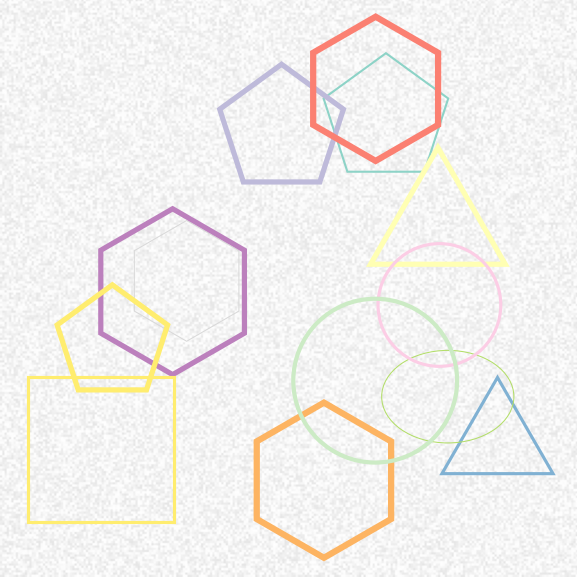[{"shape": "pentagon", "thickness": 1, "radius": 0.57, "center": [0.668, 0.794]}, {"shape": "triangle", "thickness": 2.5, "radius": 0.67, "center": [0.758, 0.609]}, {"shape": "pentagon", "thickness": 2.5, "radius": 0.56, "center": [0.488, 0.775]}, {"shape": "hexagon", "thickness": 3, "radius": 0.62, "center": [0.65, 0.845]}, {"shape": "triangle", "thickness": 1.5, "radius": 0.56, "center": [0.861, 0.234]}, {"shape": "hexagon", "thickness": 3, "radius": 0.67, "center": [0.561, 0.168]}, {"shape": "oval", "thickness": 0.5, "radius": 0.57, "center": [0.775, 0.312]}, {"shape": "circle", "thickness": 1.5, "radius": 0.53, "center": [0.761, 0.471]}, {"shape": "hexagon", "thickness": 0.5, "radius": 0.52, "center": [0.323, 0.513]}, {"shape": "hexagon", "thickness": 2.5, "radius": 0.72, "center": [0.299, 0.494]}, {"shape": "circle", "thickness": 2, "radius": 0.71, "center": [0.65, 0.34]}, {"shape": "pentagon", "thickness": 2.5, "radius": 0.5, "center": [0.195, 0.405]}, {"shape": "square", "thickness": 1.5, "radius": 0.63, "center": [0.174, 0.221]}]